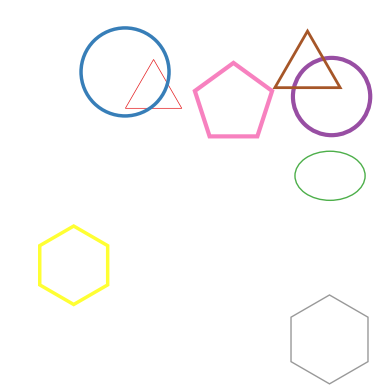[{"shape": "triangle", "thickness": 0.5, "radius": 0.42, "center": [0.399, 0.761]}, {"shape": "circle", "thickness": 2.5, "radius": 0.57, "center": [0.325, 0.813]}, {"shape": "oval", "thickness": 1, "radius": 0.46, "center": [0.857, 0.543]}, {"shape": "circle", "thickness": 3, "radius": 0.5, "center": [0.861, 0.749]}, {"shape": "hexagon", "thickness": 2.5, "radius": 0.51, "center": [0.191, 0.311]}, {"shape": "triangle", "thickness": 2, "radius": 0.49, "center": [0.799, 0.821]}, {"shape": "pentagon", "thickness": 3, "radius": 0.53, "center": [0.606, 0.731]}, {"shape": "hexagon", "thickness": 1, "radius": 0.58, "center": [0.856, 0.118]}]